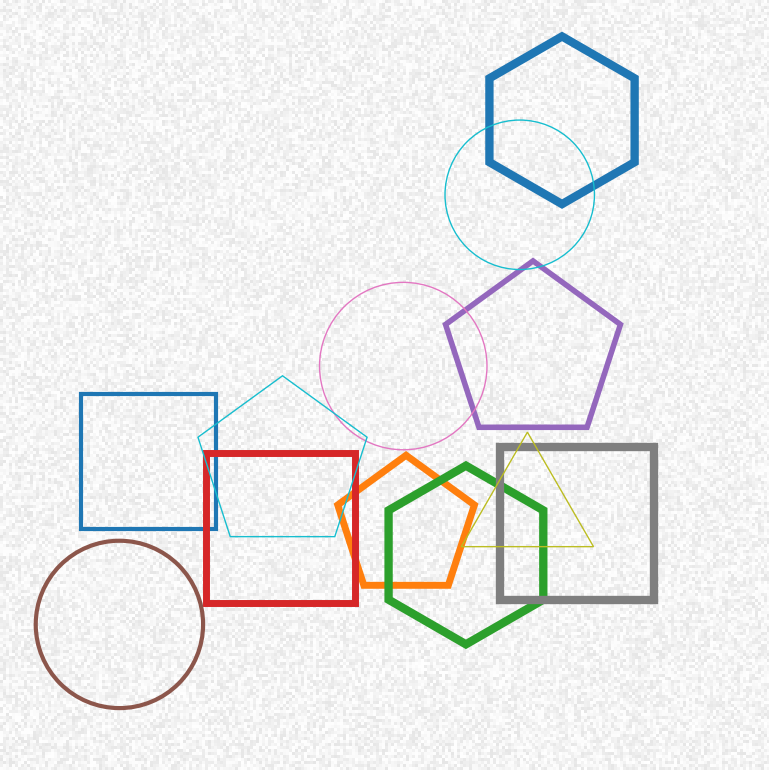[{"shape": "square", "thickness": 1.5, "radius": 0.44, "center": [0.192, 0.4]}, {"shape": "hexagon", "thickness": 3, "radius": 0.54, "center": [0.73, 0.844]}, {"shape": "pentagon", "thickness": 2.5, "radius": 0.47, "center": [0.527, 0.315]}, {"shape": "hexagon", "thickness": 3, "radius": 0.58, "center": [0.605, 0.279]}, {"shape": "square", "thickness": 2.5, "radius": 0.48, "center": [0.364, 0.314]}, {"shape": "pentagon", "thickness": 2, "radius": 0.6, "center": [0.692, 0.542]}, {"shape": "circle", "thickness": 1.5, "radius": 0.54, "center": [0.155, 0.189]}, {"shape": "circle", "thickness": 0.5, "radius": 0.54, "center": [0.524, 0.525]}, {"shape": "square", "thickness": 3, "radius": 0.5, "center": [0.749, 0.32]}, {"shape": "triangle", "thickness": 0.5, "radius": 0.5, "center": [0.685, 0.34]}, {"shape": "pentagon", "thickness": 0.5, "radius": 0.58, "center": [0.367, 0.396]}, {"shape": "circle", "thickness": 0.5, "radius": 0.49, "center": [0.675, 0.747]}]